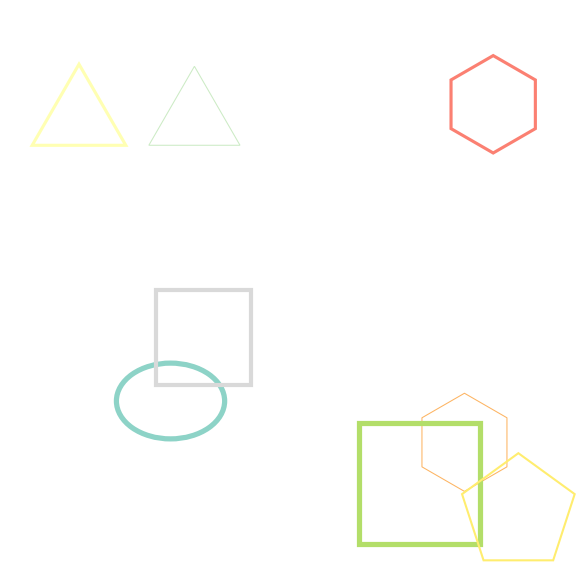[{"shape": "oval", "thickness": 2.5, "radius": 0.47, "center": [0.295, 0.305]}, {"shape": "triangle", "thickness": 1.5, "radius": 0.47, "center": [0.137, 0.794]}, {"shape": "hexagon", "thickness": 1.5, "radius": 0.42, "center": [0.854, 0.819]}, {"shape": "hexagon", "thickness": 0.5, "radius": 0.42, "center": [0.804, 0.233]}, {"shape": "square", "thickness": 2.5, "radius": 0.52, "center": [0.727, 0.161]}, {"shape": "square", "thickness": 2, "radius": 0.41, "center": [0.353, 0.415]}, {"shape": "triangle", "thickness": 0.5, "radius": 0.46, "center": [0.337, 0.793]}, {"shape": "pentagon", "thickness": 1, "radius": 0.51, "center": [0.898, 0.112]}]